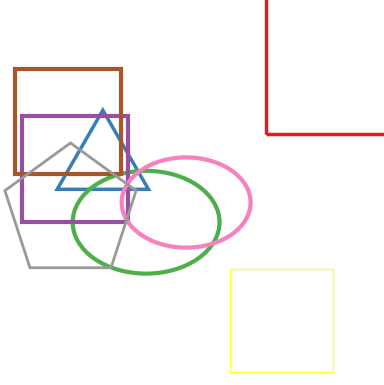[{"shape": "square", "thickness": 2.5, "radius": 0.95, "center": [0.88, 0.841]}, {"shape": "triangle", "thickness": 2.5, "radius": 0.68, "center": [0.267, 0.577]}, {"shape": "oval", "thickness": 3, "radius": 0.95, "center": [0.38, 0.423]}, {"shape": "square", "thickness": 3, "radius": 0.69, "center": [0.194, 0.561]}, {"shape": "square", "thickness": 1, "radius": 0.67, "center": [0.73, 0.167]}, {"shape": "square", "thickness": 3, "radius": 0.69, "center": [0.177, 0.685]}, {"shape": "oval", "thickness": 3, "radius": 0.84, "center": [0.483, 0.474]}, {"shape": "pentagon", "thickness": 2, "radius": 0.9, "center": [0.183, 0.449]}]